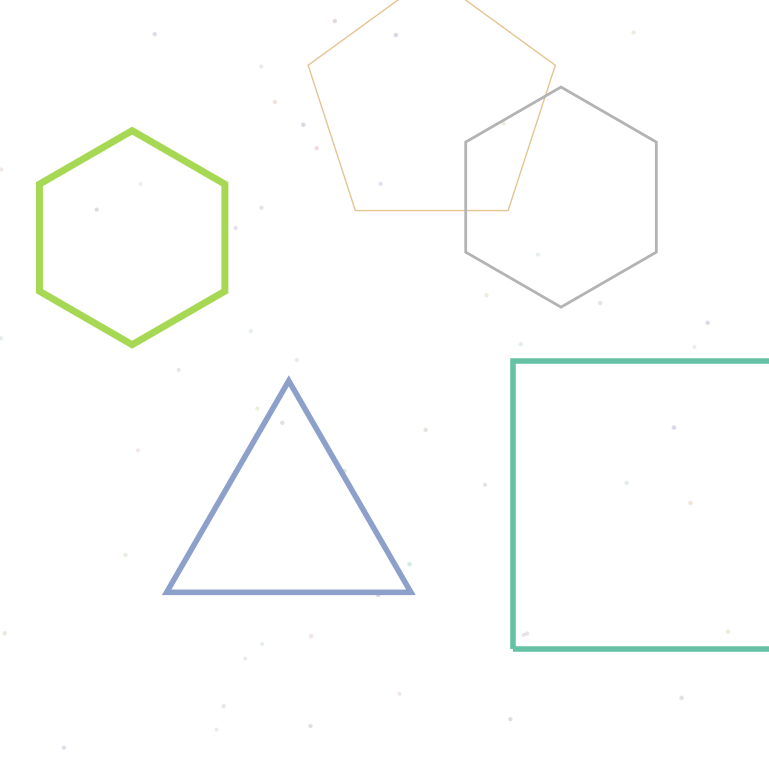[{"shape": "square", "thickness": 2, "radius": 0.94, "center": [0.854, 0.344]}, {"shape": "triangle", "thickness": 2, "radius": 0.92, "center": [0.375, 0.322]}, {"shape": "hexagon", "thickness": 2.5, "radius": 0.7, "center": [0.172, 0.691]}, {"shape": "pentagon", "thickness": 0.5, "radius": 0.84, "center": [0.561, 0.863]}, {"shape": "hexagon", "thickness": 1, "radius": 0.71, "center": [0.729, 0.744]}]